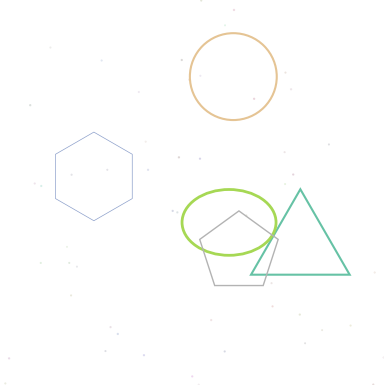[{"shape": "triangle", "thickness": 1.5, "radius": 0.74, "center": [0.78, 0.36]}, {"shape": "hexagon", "thickness": 0.5, "radius": 0.58, "center": [0.244, 0.542]}, {"shape": "oval", "thickness": 2, "radius": 0.61, "center": [0.595, 0.422]}, {"shape": "circle", "thickness": 1.5, "radius": 0.56, "center": [0.606, 0.801]}, {"shape": "pentagon", "thickness": 1, "radius": 0.54, "center": [0.621, 0.345]}]